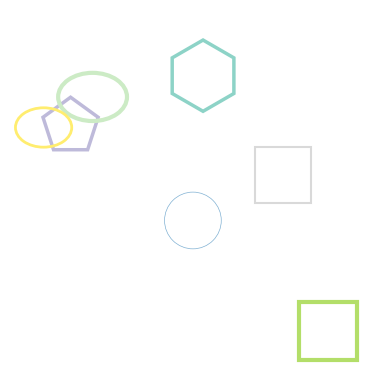[{"shape": "hexagon", "thickness": 2.5, "radius": 0.46, "center": [0.527, 0.803]}, {"shape": "pentagon", "thickness": 2.5, "radius": 0.38, "center": [0.183, 0.672]}, {"shape": "circle", "thickness": 0.5, "radius": 0.37, "center": [0.501, 0.427]}, {"shape": "square", "thickness": 3, "radius": 0.37, "center": [0.852, 0.141]}, {"shape": "square", "thickness": 1.5, "radius": 0.37, "center": [0.735, 0.546]}, {"shape": "oval", "thickness": 3, "radius": 0.45, "center": [0.24, 0.748]}, {"shape": "oval", "thickness": 2, "radius": 0.37, "center": [0.113, 0.669]}]